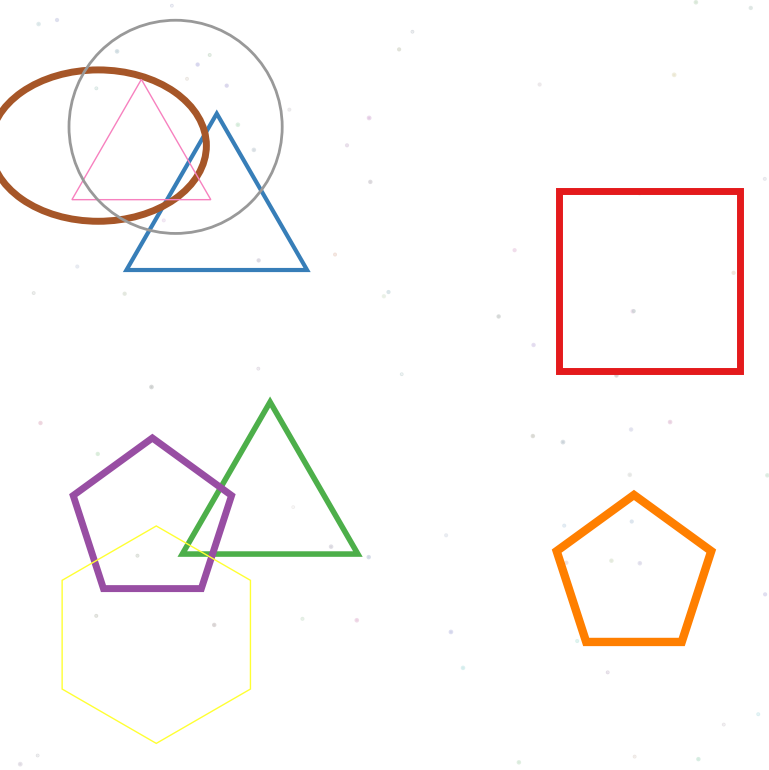[{"shape": "square", "thickness": 2.5, "radius": 0.59, "center": [0.844, 0.635]}, {"shape": "triangle", "thickness": 1.5, "radius": 0.68, "center": [0.282, 0.717]}, {"shape": "triangle", "thickness": 2, "radius": 0.66, "center": [0.351, 0.346]}, {"shape": "pentagon", "thickness": 2.5, "radius": 0.54, "center": [0.198, 0.323]}, {"shape": "pentagon", "thickness": 3, "radius": 0.53, "center": [0.823, 0.252]}, {"shape": "hexagon", "thickness": 0.5, "radius": 0.71, "center": [0.203, 0.176]}, {"shape": "oval", "thickness": 2.5, "radius": 0.7, "center": [0.128, 0.811]}, {"shape": "triangle", "thickness": 0.5, "radius": 0.52, "center": [0.184, 0.793]}, {"shape": "circle", "thickness": 1, "radius": 0.69, "center": [0.228, 0.835]}]